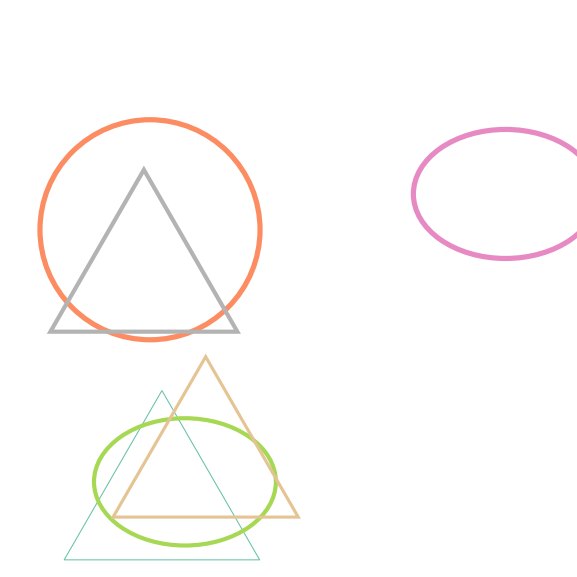[{"shape": "triangle", "thickness": 0.5, "radius": 0.98, "center": [0.28, 0.127]}, {"shape": "circle", "thickness": 2.5, "radius": 0.95, "center": [0.26, 0.601]}, {"shape": "oval", "thickness": 2.5, "radius": 0.8, "center": [0.875, 0.663]}, {"shape": "oval", "thickness": 2, "radius": 0.79, "center": [0.32, 0.165]}, {"shape": "triangle", "thickness": 1.5, "radius": 0.93, "center": [0.356, 0.196]}, {"shape": "triangle", "thickness": 2, "radius": 0.93, "center": [0.249, 0.518]}]